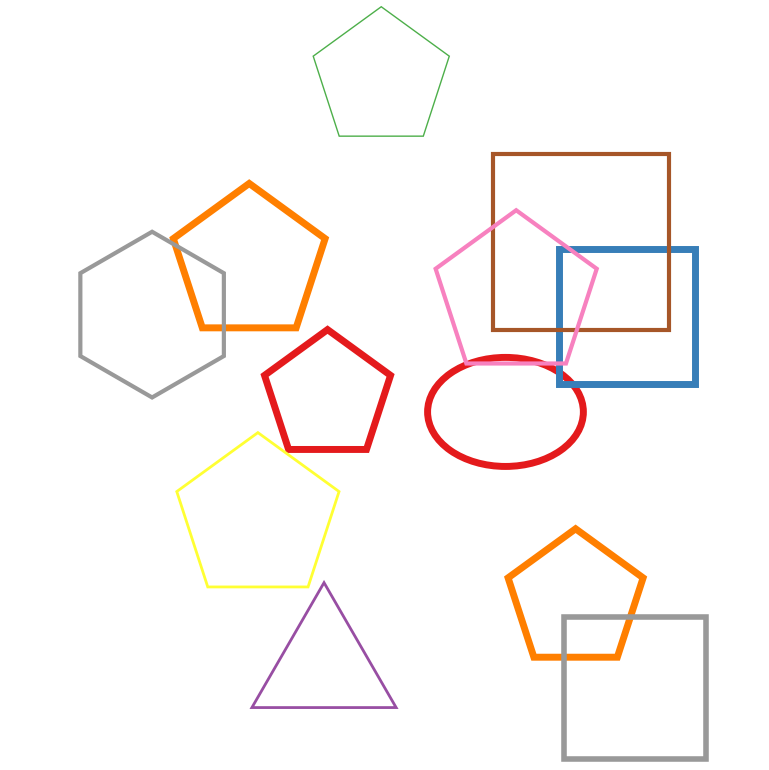[{"shape": "pentagon", "thickness": 2.5, "radius": 0.43, "center": [0.425, 0.486]}, {"shape": "oval", "thickness": 2.5, "radius": 0.51, "center": [0.656, 0.465]}, {"shape": "square", "thickness": 2.5, "radius": 0.44, "center": [0.815, 0.589]}, {"shape": "pentagon", "thickness": 0.5, "radius": 0.46, "center": [0.495, 0.898]}, {"shape": "triangle", "thickness": 1, "radius": 0.54, "center": [0.421, 0.135]}, {"shape": "pentagon", "thickness": 2.5, "radius": 0.46, "center": [0.748, 0.221]}, {"shape": "pentagon", "thickness": 2.5, "radius": 0.52, "center": [0.324, 0.658]}, {"shape": "pentagon", "thickness": 1, "radius": 0.55, "center": [0.335, 0.327]}, {"shape": "square", "thickness": 1.5, "radius": 0.57, "center": [0.755, 0.686]}, {"shape": "pentagon", "thickness": 1.5, "radius": 0.55, "center": [0.67, 0.617]}, {"shape": "square", "thickness": 2, "radius": 0.46, "center": [0.824, 0.106]}, {"shape": "hexagon", "thickness": 1.5, "radius": 0.54, "center": [0.198, 0.591]}]